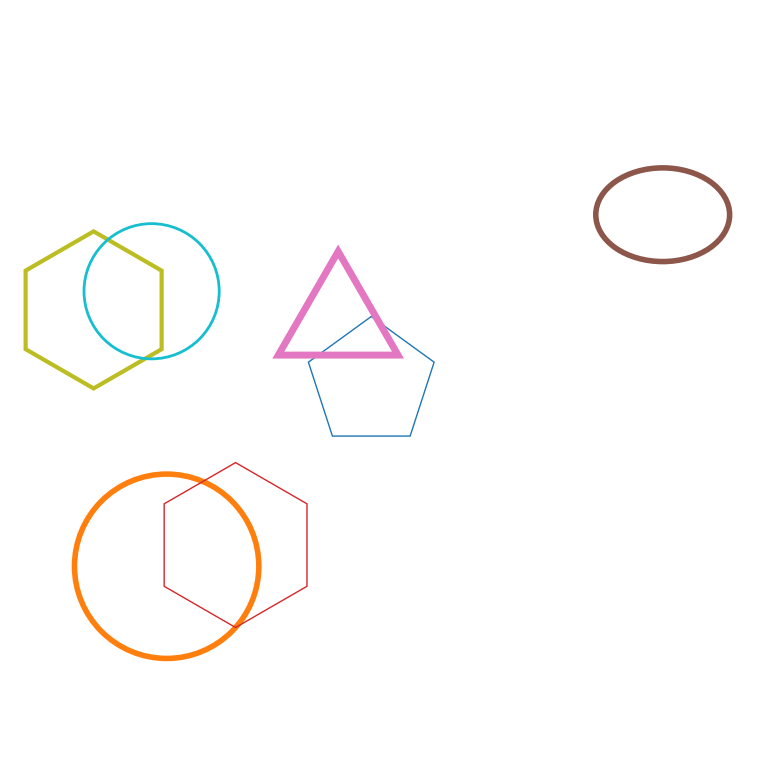[{"shape": "pentagon", "thickness": 0.5, "radius": 0.43, "center": [0.482, 0.503]}, {"shape": "circle", "thickness": 2, "radius": 0.6, "center": [0.216, 0.265]}, {"shape": "hexagon", "thickness": 0.5, "radius": 0.54, "center": [0.306, 0.292]}, {"shape": "oval", "thickness": 2, "radius": 0.43, "center": [0.861, 0.721]}, {"shape": "triangle", "thickness": 2.5, "radius": 0.45, "center": [0.439, 0.584]}, {"shape": "hexagon", "thickness": 1.5, "radius": 0.51, "center": [0.122, 0.598]}, {"shape": "circle", "thickness": 1, "radius": 0.44, "center": [0.197, 0.622]}]